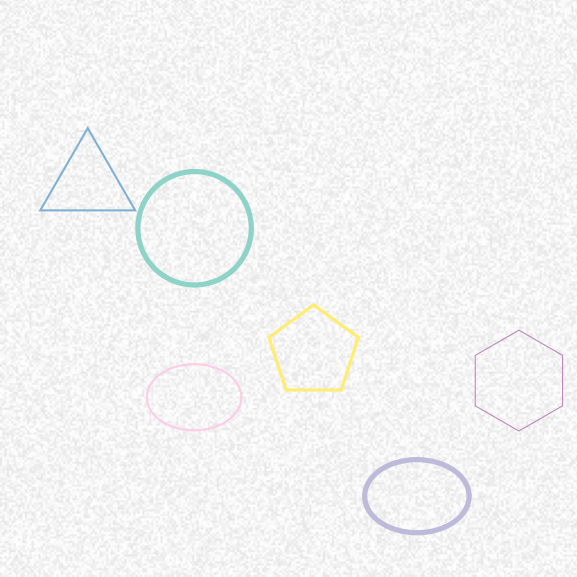[{"shape": "circle", "thickness": 2.5, "radius": 0.49, "center": [0.337, 0.604]}, {"shape": "oval", "thickness": 2.5, "radius": 0.45, "center": [0.722, 0.14]}, {"shape": "triangle", "thickness": 1, "radius": 0.47, "center": [0.152, 0.682]}, {"shape": "oval", "thickness": 1, "radius": 0.41, "center": [0.336, 0.311]}, {"shape": "hexagon", "thickness": 0.5, "radius": 0.44, "center": [0.899, 0.34]}, {"shape": "pentagon", "thickness": 1.5, "radius": 0.41, "center": [0.543, 0.39]}]